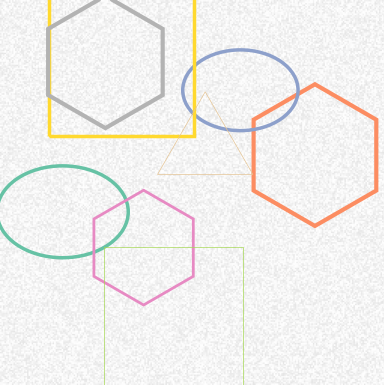[{"shape": "oval", "thickness": 2.5, "radius": 0.85, "center": [0.163, 0.45]}, {"shape": "hexagon", "thickness": 3, "radius": 0.92, "center": [0.818, 0.597]}, {"shape": "oval", "thickness": 2.5, "radius": 0.75, "center": [0.624, 0.766]}, {"shape": "hexagon", "thickness": 2, "radius": 0.75, "center": [0.373, 0.357]}, {"shape": "square", "thickness": 0.5, "radius": 0.9, "center": [0.45, 0.176]}, {"shape": "square", "thickness": 2.5, "radius": 0.94, "center": [0.316, 0.836]}, {"shape": "triangle", "thickness": 0.5, "radius": 0.72, "center": [0.533, 0.618]}, {"shape": "hexagon", "thickness": 3, "radius": 0.86, "center": [0.274, 0.839]}]